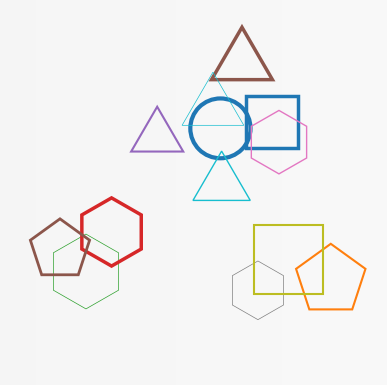[{"shape": "circle", "thickness": 3, "radius": 0.39, "center": [0.569, 0.667]}, {"shape": "square", "thickness": 2.5, "radius": 0.34, "center": [0.702, 0.683]}, {"shape": "pentagon", "thickness": 1.5, "radius": 0.47, "center": [0.854, 0.273]}, {"shape": "hexagon", "thickness": 0.5, "radius": 0.49, "center": [0.222, 0.295]}, {"shape": "hexagon", "thickness": 2.5, "radius": 0.44, "center": [0.288, 0.397]}, {"shape": "triangle", "thickness": 1.5, "radius": 0.39, "center": [0.406, 0.645]}, {"shape": "triangle", "thickness": 2.5, "radius": 0.45, "center": [0.624, 0.838]}, {"shape": "pentagon", "thickness": 2, "radius": 0.4, "center": [0.155, 0.351]}, {"shape": "hexagon", "thickness": 1, "radius": 0.41, "center": [0.72, 0.631]}, {"shape": "hexagon", "thickness": 0.5, "radius": 0.38, "center": [0.666, 0.246]}, {"shape": "square", "thickness": 1.5, "radius": 0.44, "center": [0.745, 0.326]}, {"shape": "triangle", "thickness": 1, "radius": 0.43, "center": [0.572, 0.522]}, {"shape": "triangle", "thickness": 0.5, "radius": 0.46, "center": [0.55, 0.721]}]